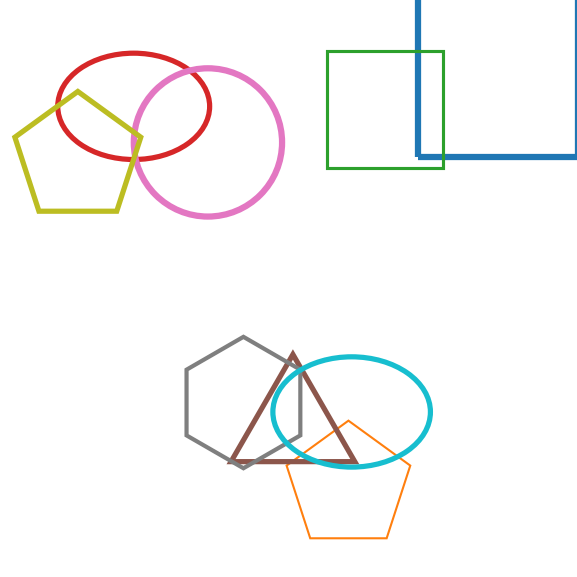[{"shape": "square", "thickness": 3, "radius": 0.69, "center": [0.862, 0.866]}, {"shape": "pentagon", "thickness": 1, "radius": 0.56, "center": [0.603, 0.158]}, {"shape": "square", "thickness": 1.5, "radius": 0.5, "center": [0.667, 0.809]}, {"shape": "oval", "thickness": 2.5, "radius": 0.66, "center": [0.232, 0.815]}, {"shape": "triangle", "thickness": 2.5, "radius": 0.62, "center": [0.507, 0.262]}, {"shape": "circle", "thickness": 3, "radius": 0.64, "center": [0.36, 0.753]}, {"shape": "hexagon", "thickness": 2, "radius": 0.57, "center": [0.422, 0.302]}, {"shape": "pentagon", "thickness": 2.5, "radius": 0.57, "center": [0.135, 0.726]}, {"shape": "oval", "thickness": 2.5, "radius": 0.68, "center": [0.609, 0.286]}]